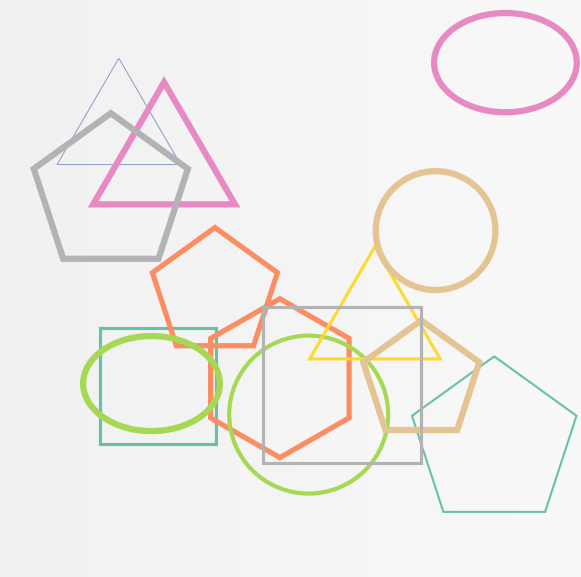[{"shape": "square", "thickness": 1.5, "radius": 0.5, "center": [0.272, 0.331]}, {"shape": "pentagon", "thickness": 1, "radius": 0.74, "center": [0.85, 0.233]}, {"shape": "pentagon", "thickness": 2.5, "radius": 0.57, "center": [0.37, 0.492]}, {"shape": "hexagon", "thickness": 2.5, "radius": 0.69, "center": [0.481, 0.344]}, {"shape": "triangle", "thickness": 0.5, "radius": 0.61, "center": [0.204, 0.776]}, {"shape": "triangle", "thickness": 3, "radius": 0.7, "center": [0.282, 0.716]}, {"shape": "oval", "thickness": 3, "radius": 0.61, "center": [0.87, 0.891]}, {"shape": "oval", "thickness": 3, "radius": 0.59, "center": [0.261, 0.335]}, {"shape": "circle", "thickness": 2, "radius": 0.68, "center": [0.531, 0.281]}, {"shape": "triangle", "thickness": 1.5, "radius": 0.65, "center": [0.645, 0.442]}, {"shape": "circle", "thickness": 3, "radius": 0.51, "center": [0.749, 0.6]}, {"shape": "pentagon", "thickness": 3, "radius": 0.52, "center": [0.725, 0.339]}, {"shape": "square", "thickness": 1.5, "radius": 0.68, "center": [0.588, 0.332]}, {"shape": "pentagon", "thickness": 3, "radius": 0.7, "center": [0.191, 0.664]}]